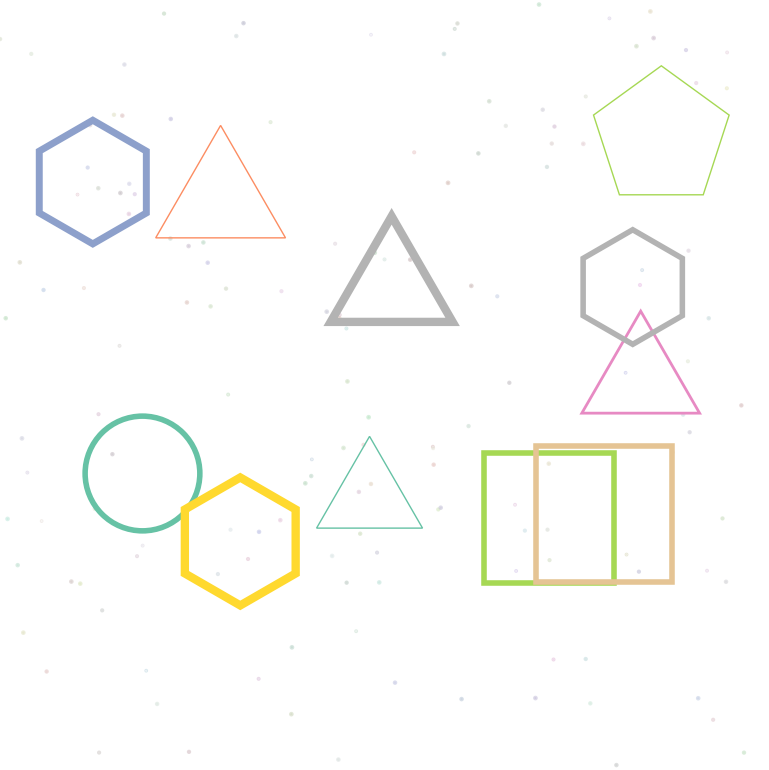[{"shape": "circle", "thickness": 2, "radius": 0.37, "center": [0.185, 0.385]}, {"shape": "triangle", "thickness": 0.5, "radius": 0.4, "center": [0.48, 0.354]}, {"shape": "triangle", "thickness": 0.5, "radius": 0.49, "center": [0.286, 0.74]}, {"shape": "hexagon", "thickness": 2.5, "radius": 0.4, "center": [0.121, 0.764]}, {"shape": "triangle", "thickness": 1, "radius": 0.44, "center": [0.832, 0.508]}, {"shape": "square", "thickness": 2, "radius": 0.42, "center": [0.713, 0.328]}, {"shape": "pentagon", "thickness": 0.5, "radius": 0.46, "center": [0.859, 0.822]}, {"shape": "hexagon", "thickness": 3, "radius": 0.42, "center": [0.312, 0.297]}, {"shape": "square", "thickness": 2, "radius": 0.44, "center": [0.784, 0.333]}, {"shape": "triangle", "thickness": 3, "radius": 0.46, "center": [0.509, 0.628]}, {"shape": "hexagon", "thickness": 2, "radius": 0.37, "center": [0.822, 0.627]}]